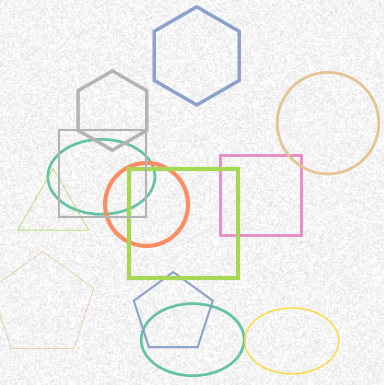[{"shape": "oval", "thickness": 2, "radius": 0.7, "center": [0.263, 0.541]}, {"shape": "oval", "thickness": 2, "radius": 0.67, "center": [0.5, 0.118]}, {"shape": "circle", "thickness": 3, "radius": 0.54, "center": [0.381, 0.469]}, {"shape": "hexagon", "thickness": 2.5, "radius": 0.64, "center": [0.511, 0.855]}, {"shape": "pentagon", "thickness": 1.5, "radius": 0.54, "center": [0.45, 0.186]}, {"shape": "square", "thickness": 2, "radius": 0.52, "center": [0.677, 0.493]}, {"shape": "square", "thickness": 3, "radius": 0.71, "center": [0.477, 0.419]}, {"shape": "triangle", "thickness": 0.5, "radius": 0.53, "center": [0.138, 0.456]}, {"shape": "oval", "thickness": 1, "radius": 0.61, "center": [0.758, 0.114]}, {"shape": "pentagon", "thickness": 0.5, "radius": 0.7, "center": [0.111, 0.208]}, {"shape": "circle", "thickness": 2, "radius": 0.66, "center": [0.852, 0.68]}, {"shape": "hexagon", "thickness": 2.5, "radius": 0.52, "center": [0.292, 0.713]}, {"shape": "square", "thickness": 1.5, "radius": 0.57, "center": [0.266, 0.55]}]